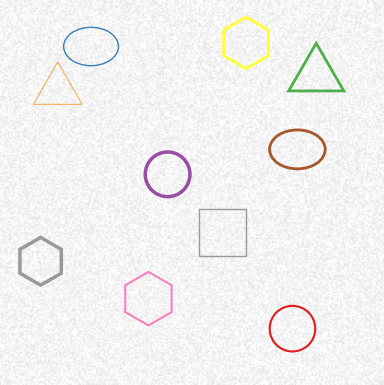[{"shape": "circle", "thickness": 1.5, "radius": 0.3, "center": [0.76, 0.146]}, {"shape": "oval", "thickness": 1, "radius": 0.36, "center": [0.237, 0.879]}, {"shape": "triangle", "thickness": 2, "radius": 0.41, "center": [0.821, 0.805]}, {"shape": "circle", "thickness": 2.5, "radius": 0.29, "center": [0.435, 0.547]}, {"shape": "triangle", "thickness": 0.5, "radius": 0.37, "center": [0.15, 0.766]}, {"shape": "hexagon", "thickness": 2, "radius": 0.33, "center": [0.639, 0.889]}, {"shape": "oval", "thickness": 2, "radius": 0.36, "center": [0.772, 0.612]}, {"shape": "hexagon", "thickness": 1.5, "radius": 0.35, "center": [0.386, 0.224]}, {"shape": "hexagon", "thickness": 2.5, "radius": 0.31, "center": [0.106, 0.321]}, {"shape": "square", "thickness": 1, "radius": 0.31, "center": [0.577, 0.397]}]